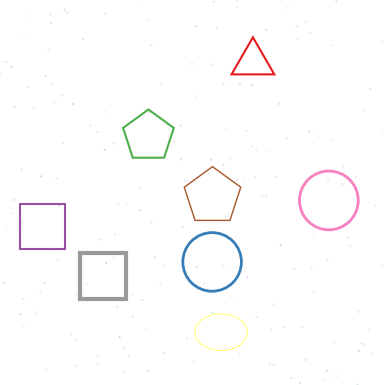[{"shape": "triangle", "thickness": 1.5, "radius": 0.32, "center": [0.657, 0.839]}, {"shape": "circle", "thickness": 2, "radius": 0.38, "center": [0.551, 0.32]}, {"shape": "pentagon", "thickness": 1.5, "radius": 0.35, "center": [0.386, 0.646]}, {"shape": "square", "thickness": 1.5, "radius": 0.29, "center": [0.111, 0.411]}, {"shape": "oval", "thickness": 0.5, "radius": 0.34, "center": [0.574, 0.137]}, {"shape": "pentagon", "thickness": 1, "radius": 0.39, "center": [0.552, 0.49]}, {"shape": "circle", "thickness": 2, "radius": 0.38, "center": [0.854, 0.479]}, {"shape": "square", "thickness": 3, "radius": 0.3, "center": [0.268, 0.283]}]